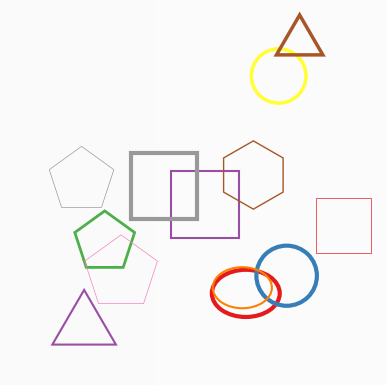[{"shape": "square", "thickness": 0.5, "radius": 0.36, "center": [0.887, 0.414]}, {"shape": "oval", "thickness": 3, "radius": 0.44, "center": [0.634, 0.238]}, {"shape": "circle", "thickness": 3, "radius": 0.39, "center": [0.74, 0.284]}, {"shape": "pentagon", "thickness": 2, "radius": 0.41, "center": [0.27, 0.371]}, {"shape": "square", "thickness": 1.5, "radius": 0.44, "center": [0.529, 0.469]}, {"shape": "triangle", "thickness": 1.5, "radius": 0.47, "center": [0.217, 0.152]}, {"shape": "oval", "thickness": 1.5, "radius": 0.38, "center": [0.625, 0.253]}, {"shape": "circle", "thickness": 2.5, "radius": 0.35, "center": [0.719, 0.803]}, {"shape": "hexagon", "thickness": 1, "radius": 0.44, "center": [0.654, 0.545]}, {"shape": "triangle", "thickness": 2.5, "radius": 0.35, "center": [0.773, 0.892]}, {"shape": "pentagon", "thickness": 0.5, "radius": 0.49, "center": [0.312, 0.291]}, {"shape": "pentagon", "thickness": 0.5, "radius": 0.44, "center": [0.21, 0.532]}, {"shape": "square", "thickness": 3, "radius": 0.43, "center": [0.423, 0.517]}]